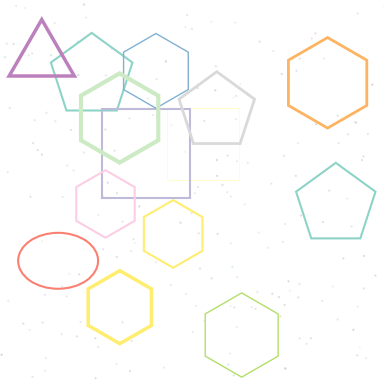[{"shape": "pentagon", "thickness": 1.5, "radius": 0.54, "center": [0.872, 0.469]}, {"shape": "pentagon", "thickness": 1.5, "radius": 0.56, "center": [0.238, 0.803]}, {"shape": "square", "thickness": 0.5, "radius": 0.47, "center": [0.528, 0.627]}, {"shape": "square", "thickness": 1.5, "radius": 0.57, "center": [0.379, 0.601]}, {"shape": "oval", "thickness": 1.5, "radius": 0.52, "center": [0.151, 0.323]}, {"shape": "hexagon", "thickness": 1, "radius": 0.49, "center": [0.405, 0.816]}, {"shape": "hexagon", "thickness": 2, "radius": 0.59, "center": [0.851, 0.785]}, {"shape": "hexagon", "thickness": 1, "radius": 0.55, "center": [0.628, 0.13]}, {"shape": "hexagon", "thickness": 1.5, "radius": 0.44, "center": [0.274, 0.47]}, {"shape": "pentagon", "thickness": 2, "radius": 0.52, "center": [0.563, 0.711]}, {"shape": "triangle", "thickness": 2.5, "radius": 0.49, "center": [0.108, 0.851]}, {"shape": "hexagon", "thickness": 3, "radius": 0.58, "center": [0.311, 0.694]}, {"shape": "hexagon", "thickness": 2.5, "radius": 0.47, "center": [0.311, 0.202]}, {"shape": "hexagon", "thickness": 1.5, "radius": 0.44, "center": [0.45, 0.392]}]